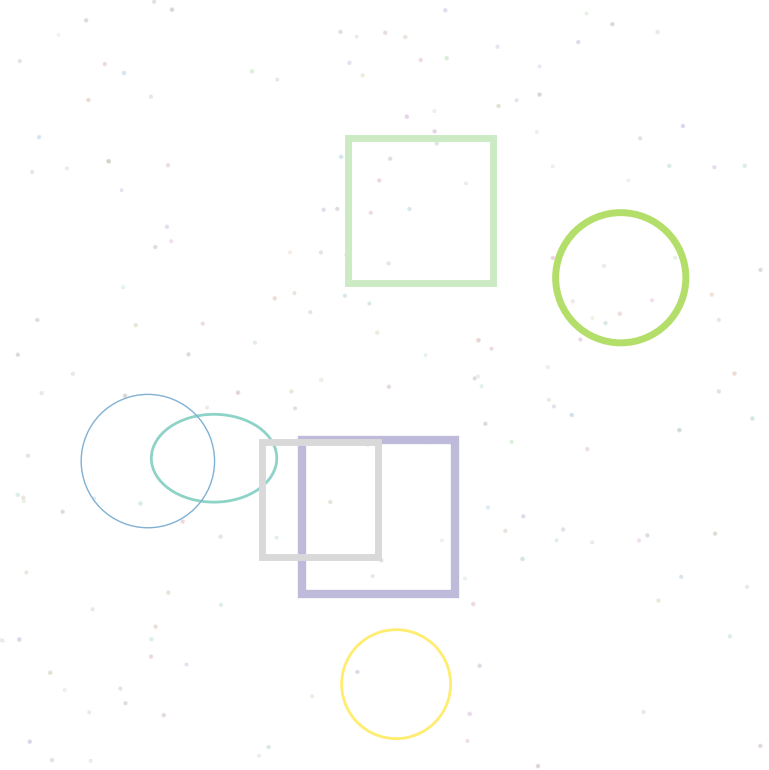[{"shape": "oval", "thickness": 1, "radius": 0.41, "center": [0.278, 0.405]}, {"shape": "square", "thickness": 3, "radius": 0.5, "center": [0.492, 0.328]}, {"shape": "circle", "thickness": 0.5, "radius": 0.43, "center": [0.192, 0.401]}, {"shape": "circle", "thickness": 2.5, "radius": 0.42, "center": [0.806, 0.639]}, {"shape": "square", "thickness": 2.5, "radius": 0.38, "center": [0.416, 0.351]}, {"shape": "square", "thickness": 2.5, "radius": 0.47, "center": [0.546, 0.727]}, {"shape": "circle", "thickness": 1, "radius": 0.35, "center": [0.514, 0.111]}]